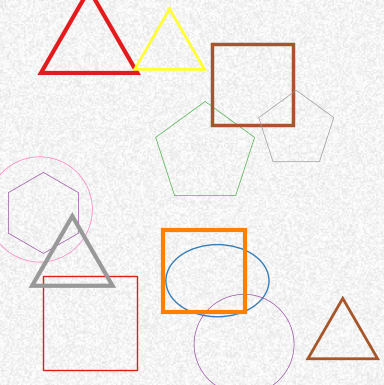[{"shape": "triangle", "thickness": 3, "radius": 0.72, "center": [0.232, 0.883]}, {"shape": "square", "thickness": 1, "radius": 0.61, "center": [0.233, 0.162]}, {"shape": "oval", "thickness": 1, "radius": 0.67, "center": [0.565, 0.271]}, {"shape": "pentagon", "thickness": 0.5, "radius": 0.68, "center": [0.533, 0.601]}, {"shape": "hexagon", "thickness": 0.5, "radius": 0.53, "center": [0.113, 0.447]}, {"shape": "circle", "thickness": 0.5, "radius": 0.65, "center": [0.634, 0.106]}, {"shape": "square", "thickness": 3, "radius": 0.53, "center": [0.53, 0.297]}, {"shape": "triangle", "thickness": 2, "radius": 0.52, "center": [0.441, 0.872]}, {"shape": "square", "thickness": 2.5, "radius": 0.53, "center": [0.655, 0.779]}, {"shape": "triangle", "thickness": 2, "radius": 0.52, "center": [0.89, 0.12]}, {"shape": "circle", "thickness": 0.5, "radius": 0.68, "center": [0.103, 0.456]}, {"shape": "triangle", "thickness": 3, "radius": 0.6, "center": [0.188, 0.318]}, {"shape": "pentagon", "thickness": 0.5, "radius": 0.51, "center": [0.769, 0.663]}]